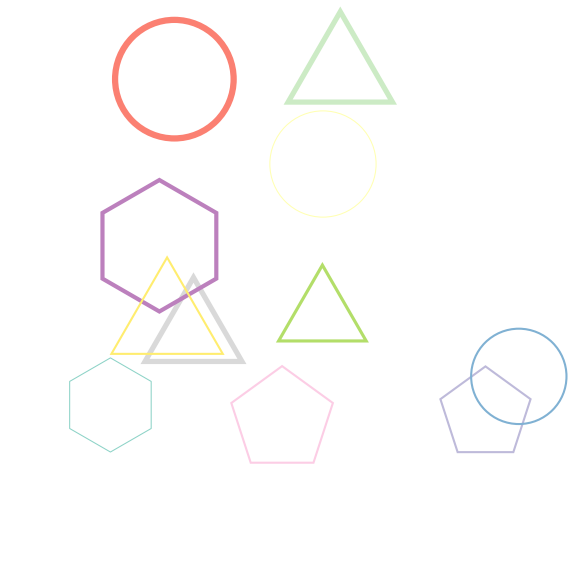[{"shape": "hexagon", "thickness": 0.5, "radius": 0.41, "center": [0.191, 0.298]}, {"shape": "circle", "thickness": 0.5, "radius": 0.46, "center": [0.559, 0.715]}, {"shape": "pentagon", "thickness": 1, "radius": 0.41, "center": [0.841, 0.283]}, {"shape": "circle", "thickness": 3, "radius": 0.51, "center": [0.302, 0.862]}, {"shape": "circle", "thickness": 1, "radius": 0.41, "center": [0.898, 0.347]}, {"shape": "triangle", "thickness": 1.5, "radius": 0.44, "center": [0.558, 0.453]}, {"shape": "pentagon", "thickness": 1, "radius": 0.46, "center": [0.488, 0.273]}, {"shape": "triangle", "thickness": 2.5, "radius": 0.48, "center": [0.335, 0.422]}, {"shape": "hexagon", "thickness": 2, "radius": 0.57, "center": [0.276, 0.574]}, {"shape": "triangle", "thickness": 2.5, "radius": 0.52, "center": [0.589, 0.875]}, {"shape": "triangle", "thickness": 1, "radius": 0.56, "center": [0.289, 0.442]}]